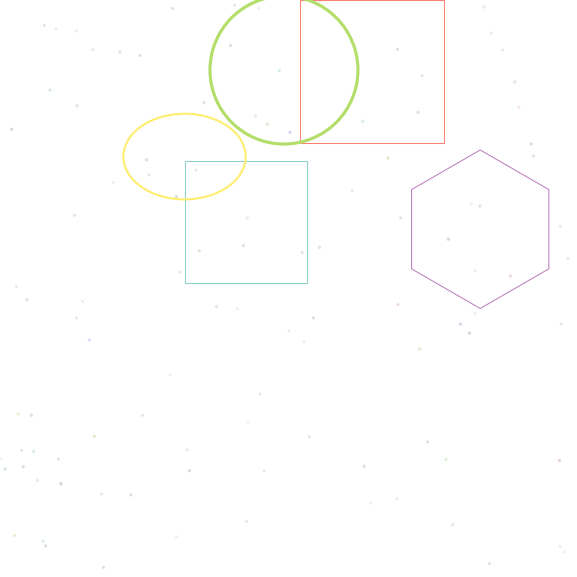[{"shape": "square", "thickness": 0.5, "radius": 0.53, "center": [0.426, 0.615]}, {"shape": "square", "thickness": 0.5, "radius": 0.62, "center": [0.645, 0.875]}, {"shape": "circle", "thickness": 1.5, "radius": 0.64, "center": [0.492, 0.878]}, {"shape": "hexagon", "thickness": 0.5, "radius": 0.69, "center": [0.832, 0.602]}, {"shape": "oval", "thickness": 1, "radius": 0.53, "center": [0.32, 0.728]}]